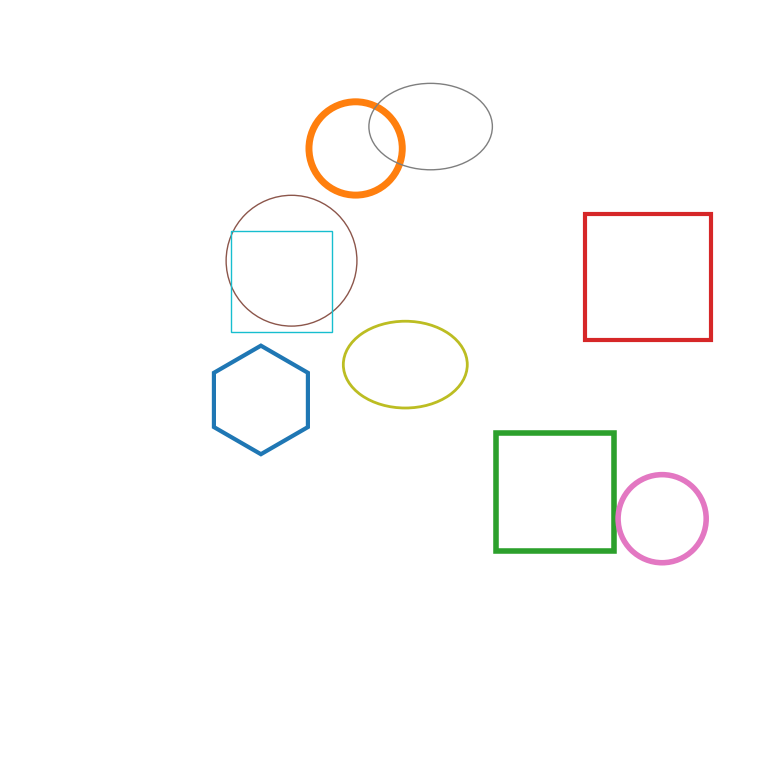[{"shape": "hexagon", "thickness": 1.5, "radius": 0.35, "center": [0.339, 0.481]}, {"shape": "circle", "thickness": 2.5, "radius": 0.3, "center": [0.462, 0.807]}, {"shape": "square", "thickness": 2, "radius": 0.38, "center": [0.72, 0.361]}, {"shape": "square", "thickness": 1.5, "radius": 0.41, "center": [0.842, 0.64]}, {"shape": "circle", "thickness": 0.5, "radius": 0.42, "center": [0.379, 0.661]}, {"shape": "circle", "thickness": 2, "radius": 0.29, "center": [0.86, 0.326]}, {"shape": "oval", "thickness": 0.5, "radius": 0.4, "center": [0.559, 0.836]}, {"shape": "oval", "thickness": 1, "radius": 0.4, "center": [0.526, 0.526]}, {"shape": "square", "thickness": 0.5, "radius": 0.33, "center": [0.365, 0.634]}]